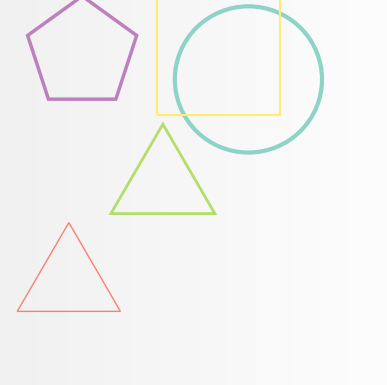[{"shape": "circle", "thickness": 3, "radius": 0.95, "center": [0.641, 0.794]}, {"shape": "triangle", "thickness": 1, "radius": 0.77, "center": [0.178, 0.268]}, {"shape": "triangle", "thickness": 2, "radius": 0.77, "center": [0.42, 0.523]}, {"shape": "pentagon", "thickness": 2.5, "radius": 0.74, "center": [0.212, 0.862]}, {"shape": "square", "thickness": 1.5, "radius": 0.79, "center": [0.563, 0.86]}]